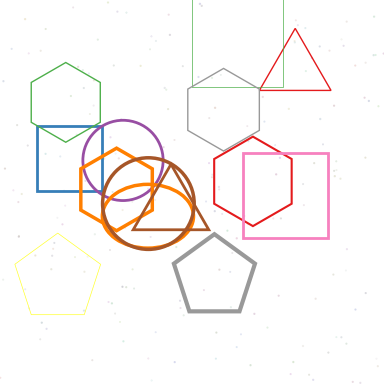[{"shape": "triangle", "thickness": 1, "radius": 0.54, "center": [0.767, 0.819]}, {"shape": "hexagon", "thickness": 1.5, "radius": 0.58, "center": [0.657, 0.529]}, {"shape": "square", "thickness": 2, "radius": 0.42, "center": [0.181, 0.588]}, {"shape": "hexagon", "thickness": 1, "radius": 0.52, "center": [0.171, 0.734]}, {"shape": "square", "thickness": 0.5, "radius": 0.59, "center": [0.616, 0.892]}, {"shape": "circle", "thickness": 2, "radius": 0.52, "center": [0.319, 0.583]}, {"shape": "oval", "thickness": 2.5, "radius": 0.59, "center": [0.384, 0.438]}, {"shape": "hexagon", "thickness": 2.5, "radius": 0.54, "center": [0.303, 0.508]}, {"shape": "pentagon", "thickness": 0.5, "radius": 0.59, "center": [0.15, 0.277]}, {"shape": "circle", "thickness": 2.5, "radius": 0.59, "center": [0.385, 0.471]}, {"shape": "triangle", "thickness": 2, "radius": 0.57, "center": [0.444, 0.46]}, {"shape": "square", "thickness": 2, "radius": 0.55, "center": [0.741, 0.492]}, {"shape": "hexagon", "thickness": 1, "radius": 0.54, "center": [0.581, 0.715]}, {"shape": "pentagon", "thickness": 3, "radius": 0.55, "center": [0.557, 0.281]}]